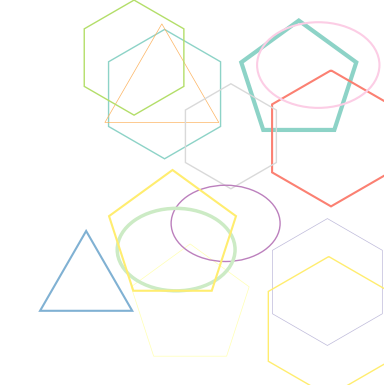[{"shape": "pentagon", "thickness": 3, "radius": 0.79, "center": [0.776, 0.79]}, {"shape": "hexagon", "thickness": 1, "radius": 0.84, "center": [0.427, 0.756]}, {"shape": "pentagon", "thickness": 0.5, "radius": 0.81, "center": [0.494, 0.205]}, {"shape": "hexagon", "thickness": 0.5, "radius": 0.82, "center": [0.85, 0.267]}, {"shape": "hexagon", "thickness": 1.5, "radius": 0.88, "center": [0.86, 0.641]}, {"shape": "triangle", "thickness": 1.5, "radius": 0.69, "center": [0.224, 0.262]}, {"shape": "triangle", "thickness": 0.5, "radius": 0.85, "center": [0.42, 0.767]}, {"shape": "hexagon", "thickness": 1, "radius": 0.75, "center": [0.348, 0.85]}, {"shape": "oval", "thickness": 1.5, "radius": 0.79, "center": [0.827, 0.831]}, {"shape": "hexagon", "thickness": 1, "radius": 0.68, "center": [0.6, 0.646]}, {"shape": "oval", "thickness": 1, "radius": 0.71, "center": [0.586, 0.42]}, {"shape": "oval", "thickness": 2.5, "radius": 0.77, "center": [0.458, 0.352]}, {"shape": "pentagon", "thickness": 1.5, "radius": 0.87, "center": [0.448, 0.385]}, {"shape": "hexagon", "thickness": 1, "radius": 0.91, "center": [0.854, 0.152]}]